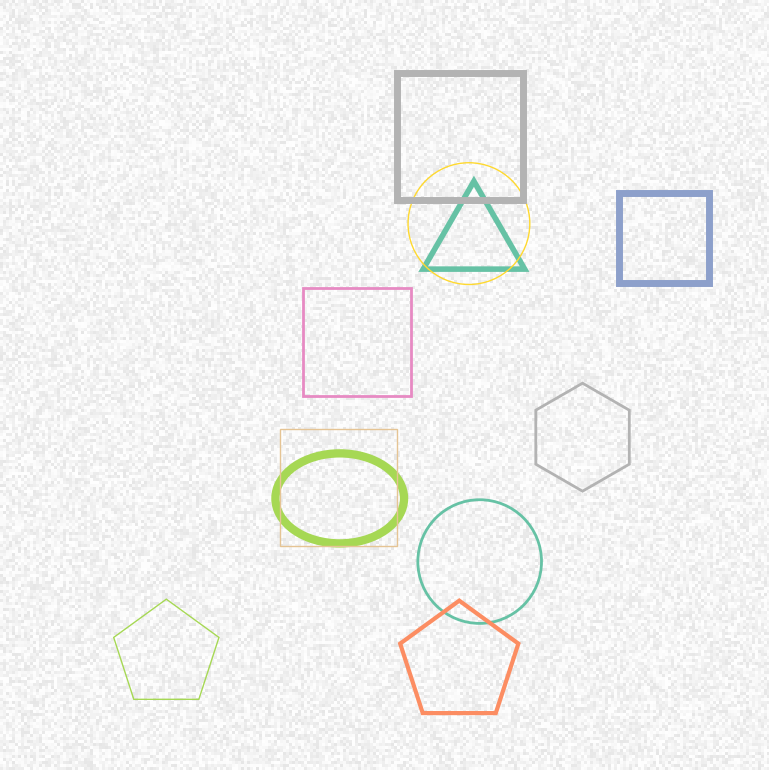[{"shape": "triangle", "thickness": 2, "radius": 0.38, "center": [0.615, 0.689]}, {"shape": "circle", "thickness": 1, "radius": 0.4, "center": [0.623, 0.271]}, {"shape": "pentagon", "thickness": 1.5, "radius": 0.4, "center": [0.596, 0.139]}, {"shape": "square", "thickness": 2.5, "radius": 0.29, "center": [0.862, 0.69]}, {"shape": "square", "thickness": 1, "radius": 0.35, "center": [0.464, 0.556]}, {"shape": "oval", "thickness": 3, "radius": 0.42, "center": [0.441, 0.353]}, {"shape": "pentagon", "thickness": 0.5, "radius": 0.36, "center": [0.216, 0.15]}, {"shape": "circle", "thickness": 0.5, "radius": 0.4, "center": [0.609, 0.71]}, {"shape": "square", "thickness": 0.5, "radius": 0.38, "center": [0.439, 0.367]}, {"shape": "square", "thickness": 2.5, "radius": 0.41, "center": [0.597, 0.823]}, {"shape": "hexagon", "thickness": 1, "radius": 0.35, "center": [0.757, 0.432]}]